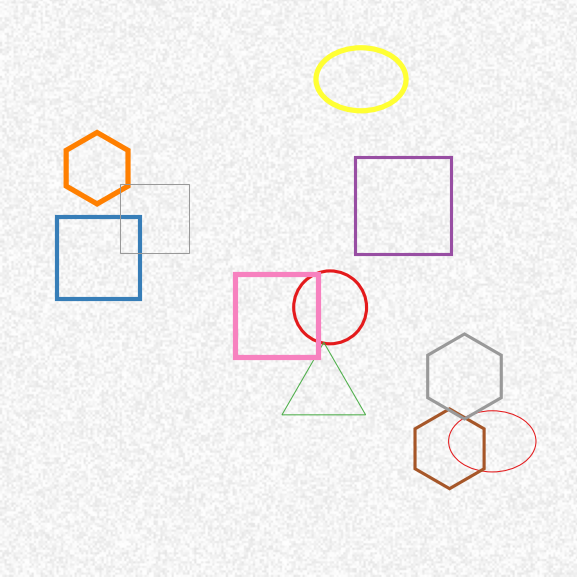[{"shape": "oval", "thickness": 0.5, "radius": 0.38, "center": [0.852, 0.235]}, {"shape": "circle", "thickness": 1.5, "radius": 0.32, "center": [0.572, 0.467]}, {"shape": "square", "thickness": 2, "radius": 0.36, "center": [0.171, 0.552]}, {"shape": "triangle", "thickness": 0.5, "radius": 0.42, "center": [0.561, 0.323]}, {"shape": "square", "thickness": 1.5, "radius": 0.42, "center": [0.698, 0.643]}, {"shape": "hexagon", "thickness": 2.5, "radius": 0.31, "center": [0.168, 0.708]}, {"shape": "oval", "thickness": 2.5, "radius": 0.39, "center": [0.625, 0.862]}, {"shape": "hexagon", "thickness": 1.5, "radius": 0.35, "center": [0.778, 0.222]}, {"shape": "square", "thickness": 2.5, "radius": 0.36, "center": [0.479, 0.453]}, {"shape": "hexagon", "thickness": 1.5, "radius": 0.37, "center": [0.804, 0.347]}, {"shape": "square", "thickness": 0.5, "radius": 0.3, "center": [0.267, 0.62]}]